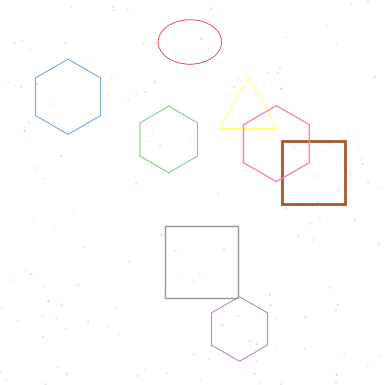[{"shape": "oval", "thickness": 0.5, "radius": 0.41, "center": [0.493, 0.891]}, {"shape": "hexagon", "thickness": 0.5, "radius": 0.49, "center": [0.177, 0.749]}, {"shape": "hexagon", "thickness": 0.5, "radius": 0.43, "center": [0.438, 0.638]}, {"shape": "hexagon", "thickness": 0.5, "radius": 0.42, "center": [0.622, 0.146]}, {"shape": "triangle", "thickness": 0.5, "radius": 0.44, "center": [0.645, 0.71]}, {"shape": "square", "thickness": 2, "radius": 0.41, "center": [0.814, 0.551]}, {"shape": "hexagon", "thickness": 1, "radius": 0.49, "center": [0.718, 0.627]}, {"shape": "square", "thickness": 1, "radius": 0.47, "center": [0.523, 0.32]}]